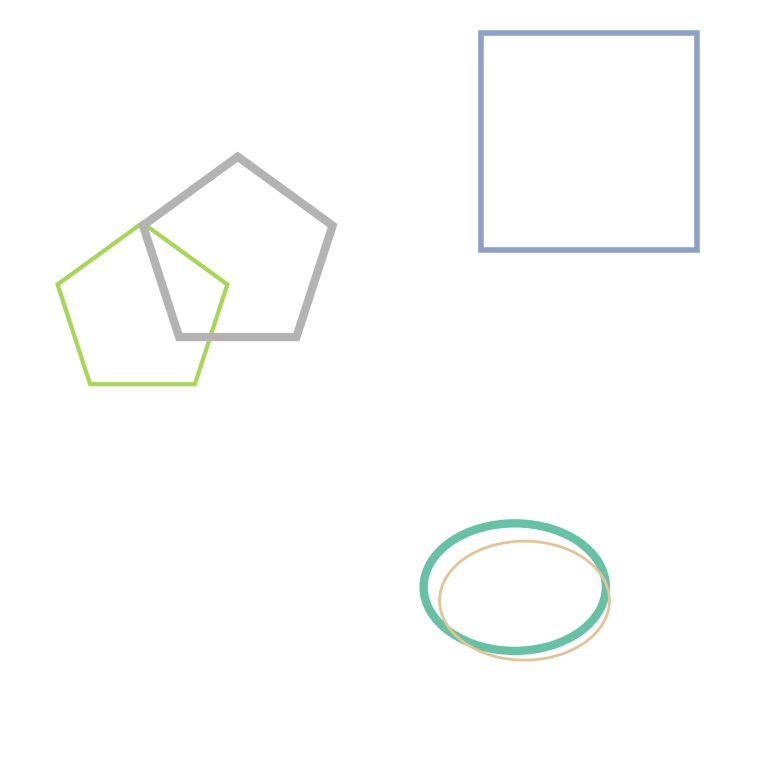[{"shape": "oval", "thickness": 3, "radius": 0.59, "center": [0.668, 0.238]}, {"shape": "square", "thickness": 2, "radius": 0.7, "center": [0.765, 0.816]}, {"shape": "pentagon", "thickness": 1.5, "radius": 0.58, "center": [0.185, 0.595]}, {"shape": "oval", "thickness": 1, "radius": 0.55, "center": [0.681, 0.22]}, {"shape": "pentagon", "thickness": 3, "radius": 0.65, "center": [0.309, 0.667]}]